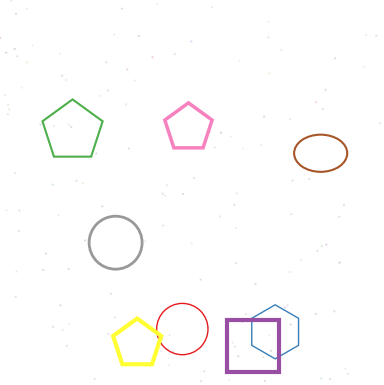[{"shape": "circle", "thickness": 1, "radius": 0.33, "center": [0.474, 0.145]}, {"shape": "hexagon", "thickness": 1, "radius": 0.35, "center": [0.715, 0.138]}, {"shape": "pentagon", "thickness": 1.5, "radius": 0.41, "center": [0.188, 0.66]}, {"shape": "square", "thickness": 3, "radius": 0.34, "center": [0.657, 0.102]}, {"shape": "pentagon", "thickness": 3, "radius": 0.33, "center": [0.356, 0.107]}, {"shape": "oval", "thickness": 1.5, "radius": 0.34, "center": [0.833, 0.602]}, {"shape": "pentagon", "thickness": 2.5, "radius": 0.32, "center": [0.49, 0.668]}, {"shape": "circle", "thickness": 2, "radius": 0.34, "center": [0.3, 0.37]}]